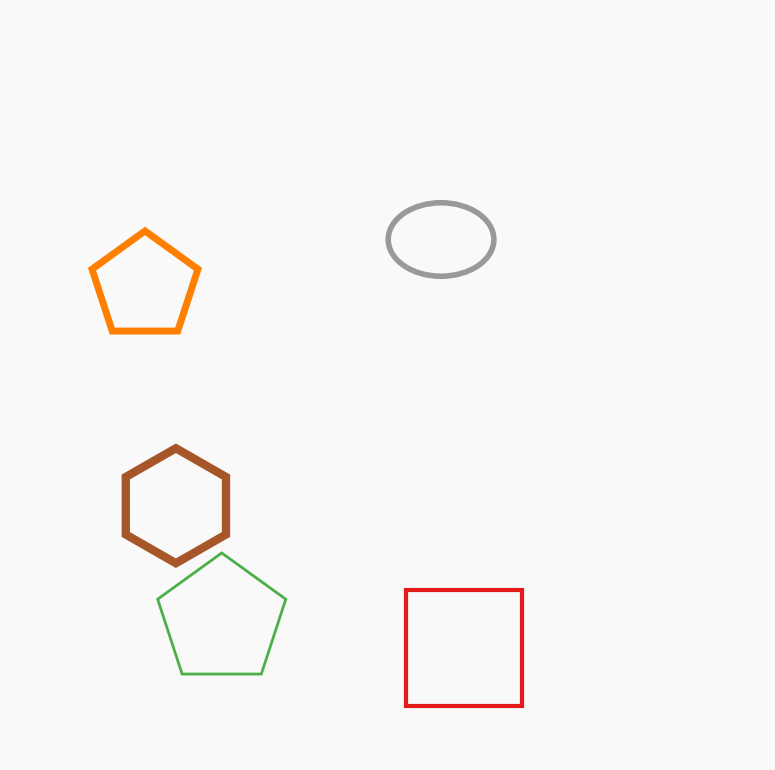[{"shape": "square", "thickness": 1.5, "radius": 0.38, "center": [0.599, 0.159]}, {"shape": "pentagon", "thickness": 1, "radius": 0.43, "center": [0.286, 0.195]}, {"shape": "pentagon", "thickness": 2.5, "radius": 0.36, "center": [0.187, 0.628]}, {"shape": "hexagon", "thickness": 3, "radius": 0.37, "center": [0.227, 0.343]}, {"shape": "oval", "thickness": 2, "radius": 0.34, "center": [0.569, 0.689]}]